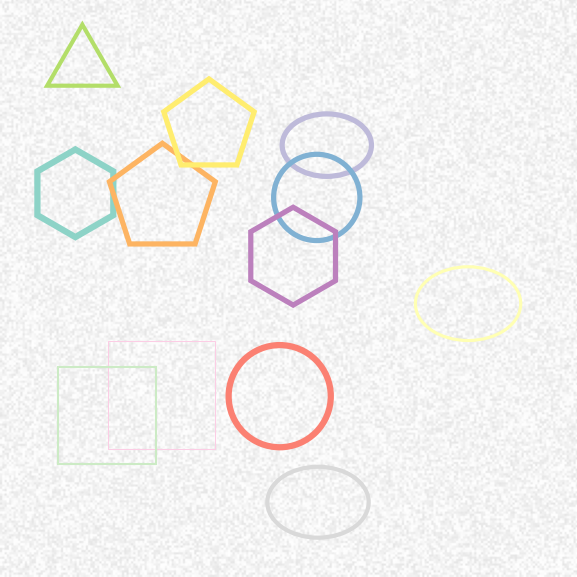[{"shape": "hexagon", "thickness": 3, "radius": 0.38, "center": [0.131, 0.664]}, {"shape": "oval", "thickness": 1.5, "radius": 0.46, "center": [0.811, 0.473]}, {"shape": "oval", "thickness": 2.5, "radius": 0.39, "center": [0.566, 0.748]}, {"shape": "circle", "thickness": 3, "radius": 0.44, "center": [0.484, 0.313]}, {"shape": "circle", "thickness": 2.5, "radius": 0.37, "center": [0.549, 0.657]}, {"shape": "pentagon", "thickness": 2.5, "radius": 0.48, "center": [0.281, 0.655]}, {"shape": "triangle", "thickness": 2, "radius": 0.35, "center": [0.143, 0.886]}, {"shape": "square", "thickness": 0.5, "radius": 0.46, "center": [0.28, 0.315]}, {"shape": "oval", "thickness": 2, "radius": 0.44, "center": [0.551, 0.129]}, {"shape": "hexagon", "thickness": 2.5, "radius": 0.42, "center": [0.508, 0.556]}, {"shape": "square", "thickness": 1, "radius": 0.42, "center": [0.185, 0.279]}, {"shape": "pentagon", "thickness": 2.5, "radius": 0.41, "center": [0.362, 0.78]}]